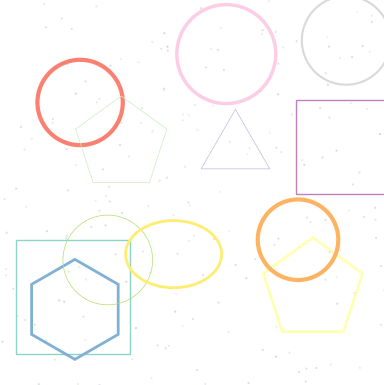[{"shape": "square", "thickness": 1, "radius": 0.74, "center": [0.189, 0.229]}, {"shape": "pentagon", "thickness": 2, "radius": 0.68, "center": [0.813, 0.248]}, {"shape": "triangle", "thickness": 0.5, "radius": 0.51, "center": [0.612, 0.613]}, {"shape": "circle", "thickness": 3, "radius": 0.55, "center": [0.208, 0.734]}, {"shape": "hexagon", "thickness": 2, "radius": 0.65, "center": [0.195, 0.196]}, {"shape": "circle", "thickness": 3, "radius": 0.52, "center": [0.774, 0.377]}, {"shape": "circle", "thickness": 0.5, "radius": 0.58, "center": [0.28, 0.325]}, {"shape": "circle", "thickness": 2.5, "radius": 0.64, "center": [0.588, 0.86]}, {"shape": "circle", "thickness": 1.5, "radius": 0.58, "center": [0.899, 0.895]}, {"shape": "square", "thickness": 1, "radius": 0.61, "center": [0.89, 0.619]}, {"shape": "pentagon", "thickness": 0.5, "radius": 0.62, "center": [0.315, 0.626]}, {"shape": "oval", "thickness": 2, "radius": 0.62, "center": [0.451, 0.34]}]